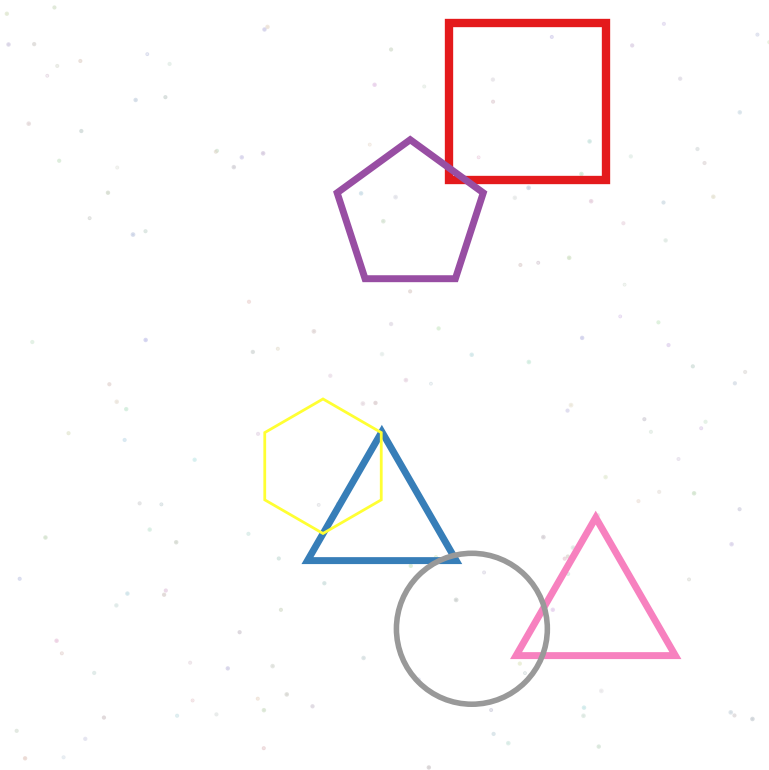[{"shape": "square", "thickness": 3, "radius": 0.51, "center": [0.685, 0.868]}, {"shape": "triangle", "thickness": 2.5, "radius": 0.56, "center": [0.496, 0.328]}, {"shape": "pentagon", "thickness": 2.5, "radius": 0.5, "center": [0.533, 0.719]}, {"shape": "hexagon", "thickness": 1, "radius": 0.44, "center": [0.419, 0.395]}, {"shape": "triangle", "thickness": 2.5, "radius": 0.6, "center": [0.774, 0.208]}, {"shape": "circle", "thickness": 2, "radius": 0.49, "center": [0.613, 0.183]}]